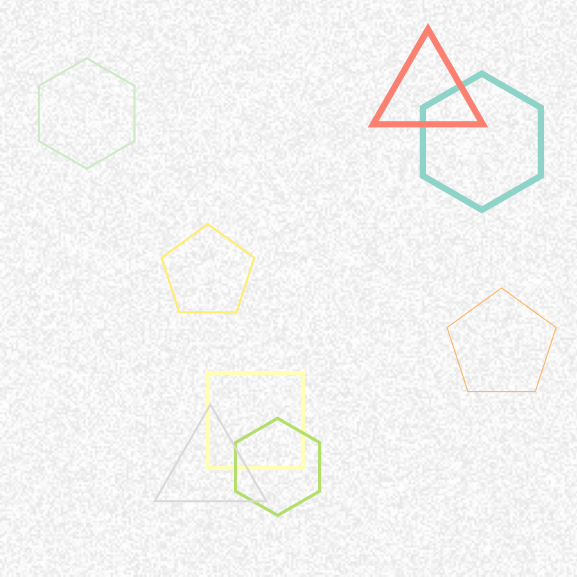[{"shape": "hexagon", "thickness": 3, "radius": 0.59, "center": [0.834, 0.754]}, {"shape": "square", "thickness": 2, "radius": 0.41, "center": [0.442, 0.272]}, {"shape": "triangle", "thickness": 3, "radius": 0.55, "center": [0.741, 0.839]}, {"shape": "pentagon", "thickness": 0.5, "radius": 0.5, "center": [0.869, 0.401]}, {"shape": "hexagon", "thickness": 1.5, "radius": 0.42, "center": [0.481, 0.191]}, {"shape": "triangle", "thickness": 1, "radius": 0.56, "center": [0.364, 0.187]}, {"shape": "hexagon", "thickness": 1, "radius": 0.48, "center": [0.15, 0.803]}, {"shape": "pentagon", "thickness": 1, "radius": 0.42, "center": [0.36, 0.527]}]